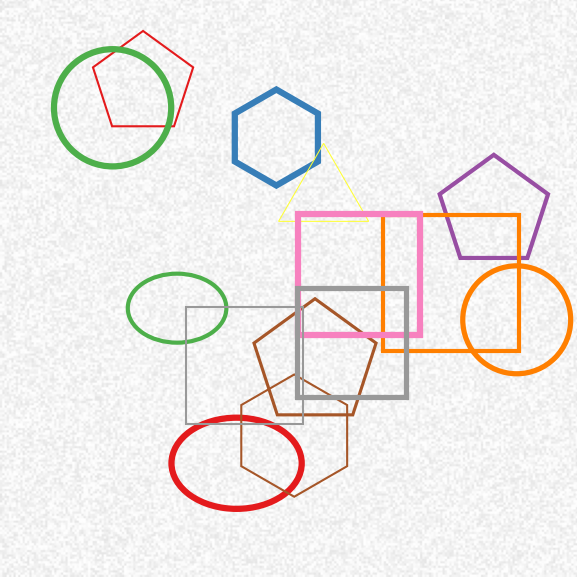[{"shape": "pentagon", "thickness": 1, "radius": 0.46, "center": [0.248, 0.854]}, {"shape": "oval", "thickness": 3, "radius": 0.56, "center": [0.41, 0.197]}, {"shape": "hexagon", "thickness": 3, "radius": 0.42, "center": [0.479, 0.761]}, {"shape": "oval", "thickness": 2, "radius": 0.43, "center": [0.307, 0.466]}, {"shape": "circle", "thickness": 3, "radius": 0.51, "center": [0.195, 0.812]}, {"shape": "pentagon", "thickness": 2, "radius": 0.49, "center": [0.855, 0.632]}, {"shape": "square", "thickness": 2, "radius": 0.59, "center": [0.781, 0.509]}, {"shape": "circle", "thickness": 2.5, "radius": 0.47, "center": [0.895, 0.445]}, {"shape": "triangle", "thickness": 0.5, "radius": 0.45, "center": [0.56, 0.661]}, {"shape": "hexagon", "thickness": 1, "radius": 0.53, "center": [0.509, 0.245]}, {"shape": "pentagon", "thickness": 1.5, "radius": 0.56, "center": [0.545, 0.371]}, {"shape": "square", "thickness": 3, "radius": 0.53, "center": [0.622, 0.524]}, {"shape": "square", "thickness": 2.5, "radius": 0.47, "center": [0.609, 0.406]}, {"shape": "square", "thickness": 1, "radius": 0.51, "center": [0.424, 0.366]}]